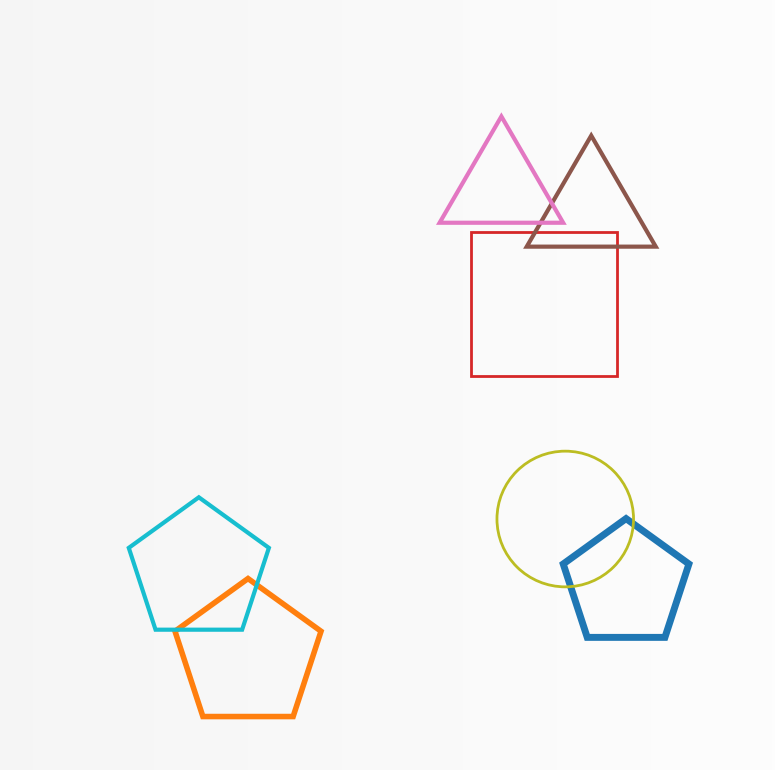[{"shape": "pentagon", "thickness": 2.5, "radius": 0.43, "center": [0.808, 0.241]}, {"shape": "pentagon", "thickness": 2, "radius": 0.5, "center": [0.32, 0.15]}, {"shape": "square", "thickness": 1, "radius": 0.47, "center": [0.702, 0.605]}, {"shape": "triangle", "thickness": 1.5, "radius": 0.48, "center": [0.763, 0.728]}, {"shape": "triangle", "thickness": 1.5, "radius": 0.46, "center": [0.647, 0.757]}, {"shape": "circle", "thickness": 1, "radius": 0.44, "center": [0.729, 0.326]}, {"shape": "pentagon", "thickness": 1.5, "radius": 0.48, "center": [0.257, 0.259]}]